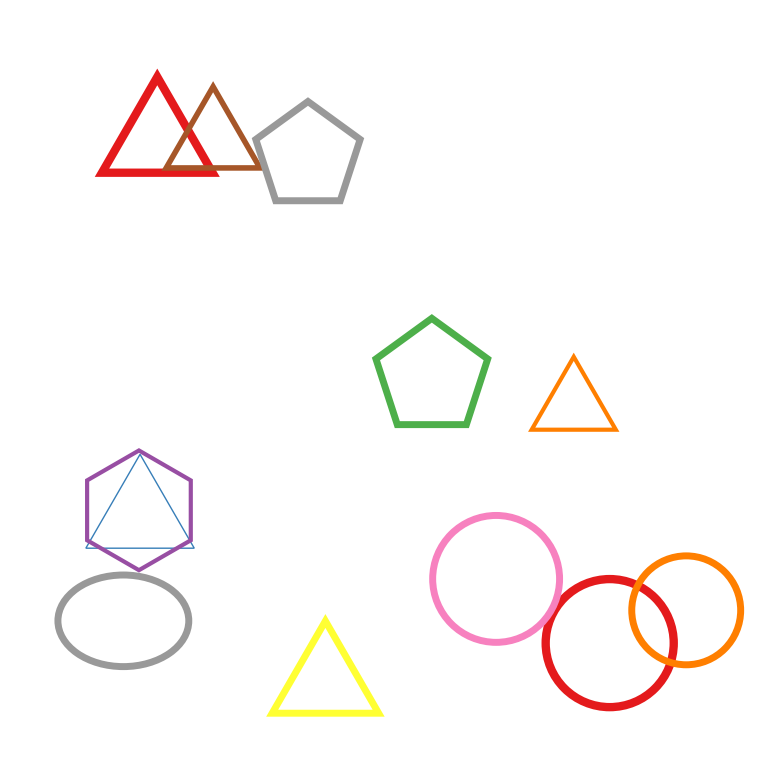[{"shape": "triangle", "thickness": 3, "radius": 0.41, "center": [0.204, 0.817]}, {"shape": "circle", "thickness": 3, "radius": 0.42, "center": [0.792, 0.165]}, {"shape": "triangle", "thickness": 0.5, "radius": 0.41, "center": [0.182, 0.329]}, {"shape": "pentagon", "thickness": 2.5, "radius": 0.38, "center": [0.561, 0.51]}, {"shape": "hexagon", "thickness": 1.5, "radius": 0.39, "center": [0.18, 0.337]}, {"shape": "circle", "thickness": 2.5, "radius": 0.35, "center": [0.891, 0.207]}, {"shape": "triangle", "thickness": 1.5, "radius": 0.32, "center": [0.745, 0.473]}, {"shape": "triangle", "thickness": 2.5, "radius": 0.4, "center": [0.423, 0.114]}, {"shape": "triangle", "thickness": 2, "radius": 0.35, "center": [0.277, 0.817]}, {"shape": "circle", "thickness": 2.5, "radius": 0.41, "center": [0.644, 0.248]}, {"shape": "pentagon", "thickness": 2.5, "radius": 0.36, "center": [0.4, 0.797]}, {"shape": "oval", "thickness": 2.5, "radius": 0.42, "center": [0.16, 0.194]}]